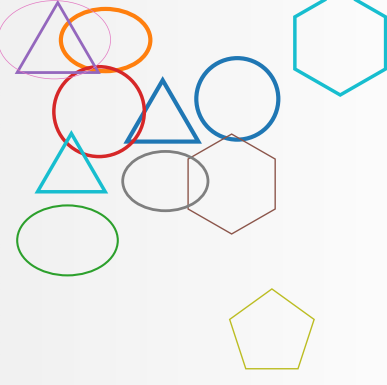[{"shape": "circle", "thickness": 3, "radius": 0.53, "center": [0.612, 0.743]}, {"shape": "triangle", "thickness": 3, "radius": 0.53, "center": [0.42, 0.685]}, {"shape": "oval", "thickness": 3, "radius": 0.58, "center": [0.273, 0.896]}, {"shape": "oval", "thickness": 1.5, "radius": 0.65, "center": [0.174, 0.376]}, {"shape": "circle", "thickness": 2.5, "radius": 0.58, "center": [0.256, 0.71]}, {"shape": "triangle", "thickness": 2, "radius": 0.61, "center": [0.149, 0.872]}, {"shape": "hexagon", "thickness": 1, "radius": 0.65, "center": [0.598, 0.522]}, {"shape": "oval", "thickness": 0.5, "radius": 0.73, "center": [0.14, 0.897]}, {"shape": "oval", "thickness": 2, "radius": 0.55, "center": [0.427, 0.53]}, {"shape": "pentagon", "thickness": 1, "radius": 0.57, "center": [0.702, 0.135]}, {"shape": "triangle", "thickness": 2.5, "radius": 0.5, "center": [0.184, 0.552]}, {"shape": "hexagon", "thickness": 2.5, "radius": 0.68, "center": [0.878, 0.888]}]